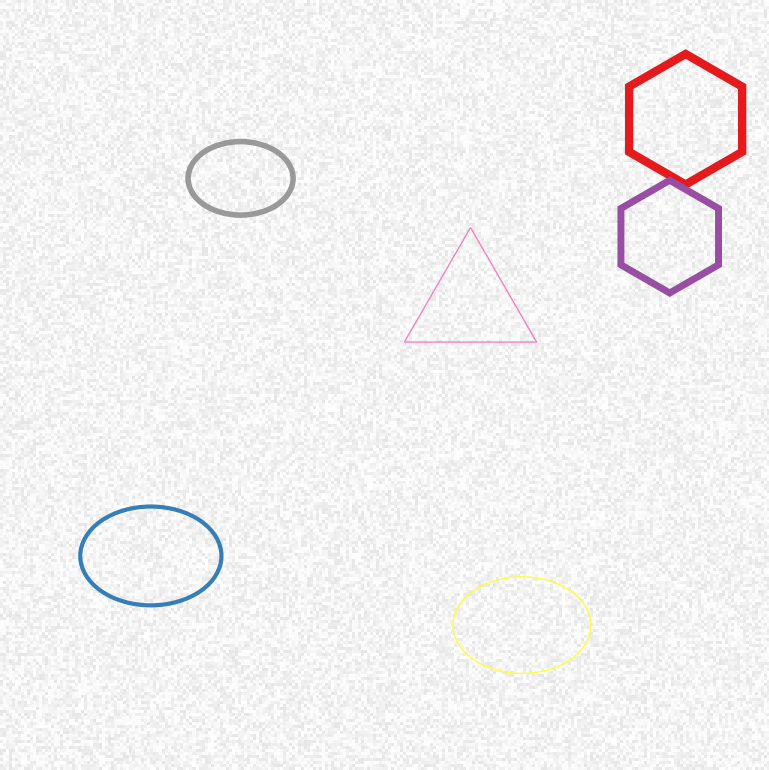[{"shape": "hexagon", "thickness": 3, "radius": 0.42, "center": [0.89, 0.845]}, {"shape": "oval", "thickness": 1.5, "radius": 0.46, "center": [0.196, 0.278]}, {"shape": "hexagon", "thickness": 2.5, "radius": 0.37, "center": [0.87, 0.693]}, {"shape": "oval", "thickness": 0.5, "radius": 0.45, "center": [0.678, 0.188]}, {"shape": "triangle", "thickness": 0.5, "radius": 0.5, "center": [0.611, 0.605]}, {"shape": "oval", "thickness": 2, "radius": 0.34, "center": [0.312, 0.768]}]